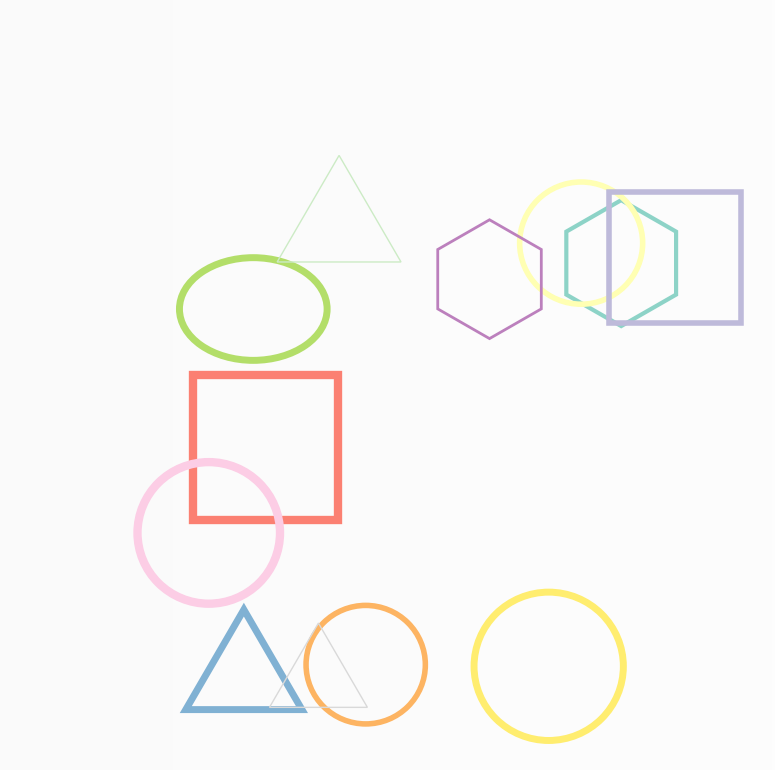[{"shape": "hexagon", "thickness": 1.5, "radius": 0.41, "center": [0.802, 0.658]}, {"shape": "circle", "thickness": 2, "radius": 0.4, "center": [0.75, 0.684]}, {"shape": "square", "thickness": 2, "radius": 0.43, "center": [0.87, 0.666]}, {"shape": "square", "thickness": 3, "radius": 0.47, "center": [0.343, 0.419]}, {"shape": "triangle", "thickness": 2.5, "radius": 0.43, "center": [0.315, 0.122]}, {"shape": "circle", "thickness": 2, "radius": 0.38, "center": [0.472, 0.137]}, {"shape": "oval", "thickness": 2.5, "radius": 0.48, "center": [0.327, 0.599]}, {"shape": "circle", "thickness": 3, "radius": 0.46, "center": [0.269, 0.308]}, {"shape": "triangle", "thickness": 0.5, "radius": 0.36, "center": [0.411, 0.118]}, {"shape": "hexagon", "thickness": 1, "radius": 0.39, "center": [0.632, 0.637]}, {"shape": "triangle", "thickness": 0.5, "radius": 0.46, "center": [0.438, 0.706]}, {"shape": "circle", "thickness": 2.5, "radius": 0.48, "center": [0.708, 0.135]}]